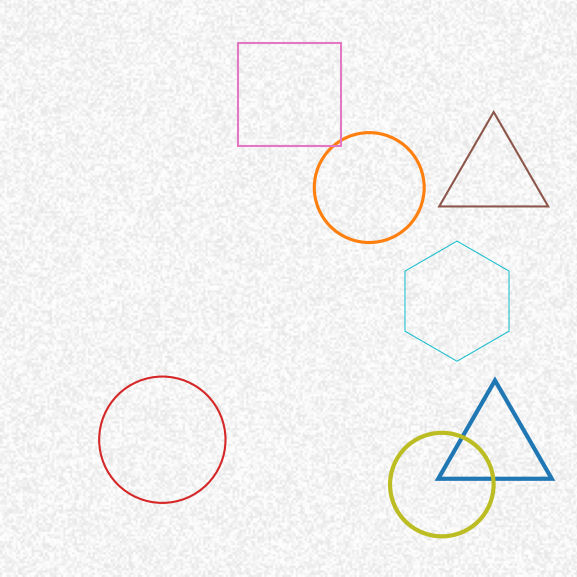[{"shape": "triangle", "thickness": 2, "radius": 0.57, "center": [0.857, 0.227]}, {"shape": "circle", "thickness": 1.5, "radius": 0.48, "center": [0.639, 0.674]}, {"shape": "circle", "thickness": 1, "radius": 0.55, "center": [0.281, 0.238]}, {"shape": "triangle", "thickness": 1, "radius": 0.55, "center": [0.855, 0.696]}, {"shape": "square", "thickness": 1, "radius": 0.45, "center": [0.501, 0.836]}, {"shape": "circle", "thickness": 2, "radius": 0.45, "center": [0.765, 0.16]}, {"shape": "hexagon", "thickness": 0.5, "radius": 0.52, "center": [0.791, 0.478]}]